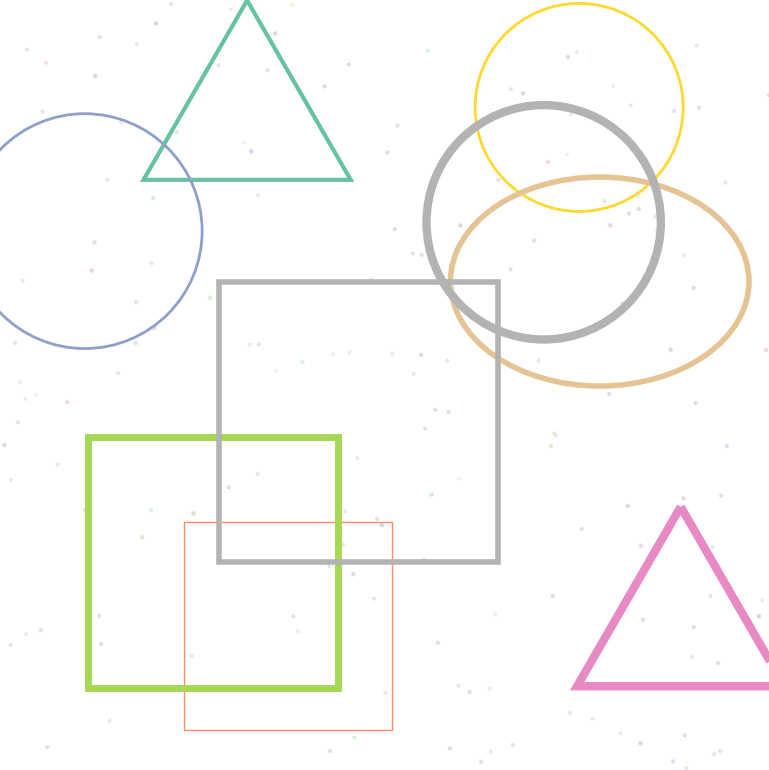[{"shape": "triangle", "thickness": 1.5, "radius": 0.78, "center": [0.321, 0.844]}, {"shape": "square", "thickness": 0.5, "radius": 0.68, "center": [0.374, 0.187]}, {"shape": "circle", "thickness": 1, "radius": 0.76, "center": [0.11, 0.7]}, {"shape": "triangle", "thickness": 3, "radius": 0.78, "center": [0.884, 0.187]}, {"shape": "square", "thickness": 2.5, "radius": 0.81, "center": [0.277, 0.27]}, {"shape": "circle", "thickness": 1, "radius": 0.68, "center": [0.752, 0.86]}, {"shape": "oval", "thickness": 2, "radius": 0.97, "center": [0.779, 0.634]}, {"shape": "square", "thickness": 2, "radius": 0.91, "center": [0.466, 0.452]}, {"shape": "circle", "thickness": 3, "radius": 0.76, "center": [0.706, 0.711]}]